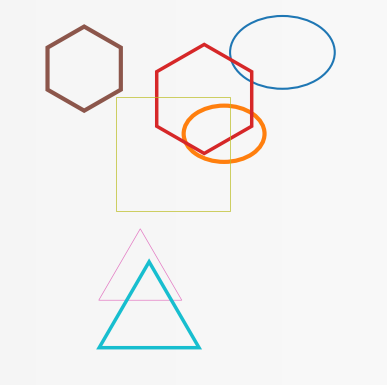[{"shape": "oval", "thickness": 1.5, "radius": 0.68, "center": [0.729, 0.864]}, {"shape": "oval", "thickness": 3, "radius": 0.52, "center": [0.578, 0.653]}, {"shape": "hexagon", "thickness": 2.5, "radius": 0.71, "center": [0.527, 0.743]}, {"shape": "hexagon", "thickness": 3, "radius": 0.55, "center": [0.217, 0.822]}, {"shape": "triangle", "thickness": 0.5, "radius": 0.62, "center": [0.362, 0.282]}, {"shape": "square", "thickness": 0.5, "radius": 0.74, "center": [0.446, 0.6]}, {"shape": "triangle", "thickness": 2.5, "radius": 0.74, "center": [0.385, 0.171]}]